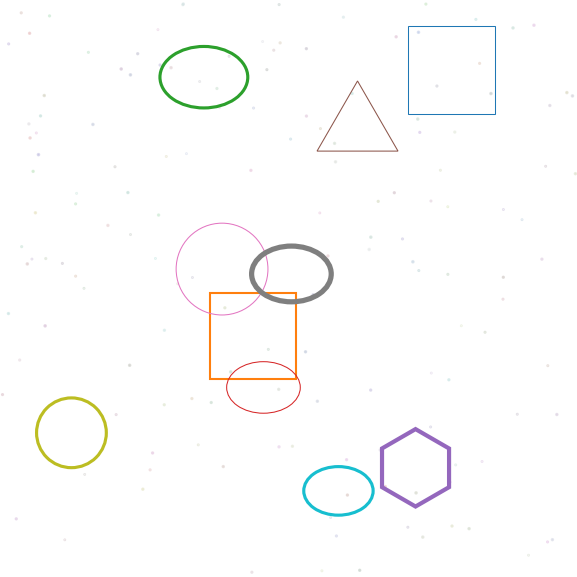[{"shape": "square", "thickness": 0.5, "radius": 0.38, "center": [0.782, 0.878]}, {"shape": "square", "thickness": 1, "radius": 0.37, "center": [0.438, 0.417]}, {"shape": "oval", "thickness": 1.5, "radius": 0.38, "center": [0.353, 0.865]}, {"shape": "oval", "thickness": 0.5, "radius": 0.32, "center": [0.456, 0.328]}, {"shape": "hexagon", "thickness": 2, "radius": 0.34, "center": [0.72, 0.189]}, {"shape": "triangle", "thickness": 0.5, "radius": 0.4, "center": [0.619, 0.778]}, {"shape": "circle", "thickness": 0.5, "radius": 0.4, "center": [0.384, 0.533]}, {"shape": "oval", "thickness": 2.5, "radius": 0.34, "center": [0.505, 0.525]}, {"shape": "circle", "thickness": 1.5, "radius": 0.3, "center": [0.124, 0.25]}, {"shape": "oval", "thickness": 1.5, "radius": 0.3, "center": [0.586, 0.149]}]